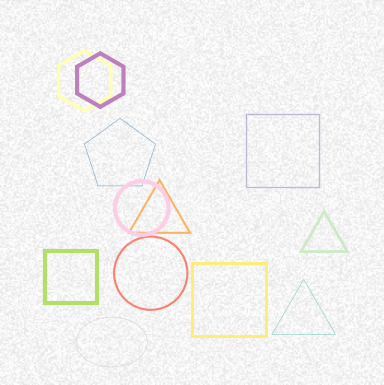[{"shape": "triangle", "thickness": 0.5, "radius": 0.48, "center": [0.789, 0.179]}, {"shape": "hexagon", "thickness": 2.5, "radius": 0.39, "center": [0.22, 0.79]}, {"shape": "square", "thickness": 1, "radius": 0.47, "center": [0.735, 0.608]}, {"shape": "circle", "thickness": 1.5, "radius": 0.48, "center": [0.392, 0.29]}, {"shape": "pentagon", "thickness": 0.5, "radius": 0.49, "center": [0.312, 0.596]}, {"shape": "triangle", "thickness": 1.5, "radius": 0.46, "center": [0.414, 0.441]}, {"shape": "square", "thickness": 3, "radius": 0.34, "center": [0.185, 0.281]}, {"shape": "circle", "thickness": 3, "radius": 0.35, "center": [0.368, 0.46]}, {"shape": "oval", "thickness": 0.5, "radius": 0.46, "center": [0.29, 0.111]}, {"shape": "hexagon", "thickness": 3, "radius": 0.35, "center": [0.261, 0.792]}, {"shape": "triangle", "thickness": 2, "radius": 0.35, "center": [0.842, 0.381]}, {"shape": "square", "thickness": 2, "radius": 0.48, "center": [0.595, 0.222]}]